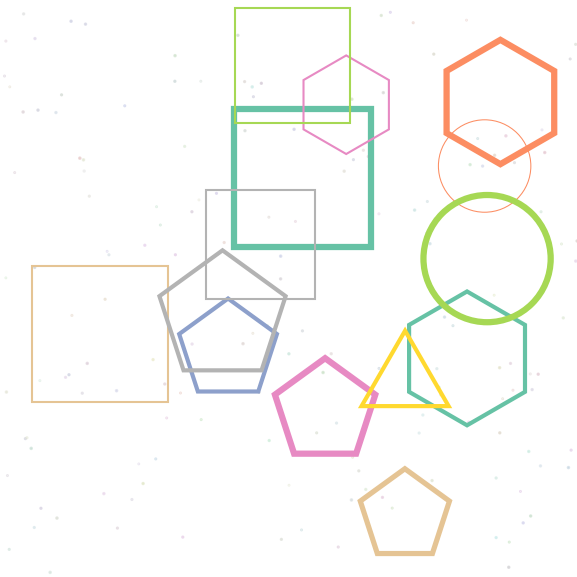[{"shape": "hexagon", "thickness": 2, "radius": 0.58, "center": [0.809, 0.379]}, {"shape": "square", "thickness": 3, "radius": 0.6, "center": [0.524, 0.691]}, {"shape": "hexagon", "thickness": 3, "radius": 0.54, "center": [0.866, 0.822]}, {"shape": "circle", "thickness": 0.5, "radius": 0.4, "center": [0.839, 0.712]}, {"shape": "pentagon", "thickness": 2, "radius": 0.44, "center": [0.395, 0.393]}, {"shape": "hexagon", "thickness": 1, "radius": 0.43, "center": [0.599, 0.818]}, {"shape": "pentagon", "thickness": 3, "radius": 0.46, "center": [0.563, 0.287]}, {"shape": "circle", "thickness": 3, "radius": 0.55, "center": [0.843, 0.551]}, {"shape": "square", "thickness": 1, "radius": 0.5, "center": [0.506, 0.885]}, {"shape": "triangle", "thickness": 2, "radius": 0.44, "center": [0.701, 0.339]}, {"shape": "square", "thickness": 1, "radius": 0.59, "center": [0.173, 0.42]}, {"shape": "pentagon", "thickness": 2.5, "radius": 0.41, "center": [0.701, 0.106]}, {"shape": "square", "thickness": 1, "radius": 0.47, "center": [0.451, 0.576]}, {"shape": "pentagon", "thickness": 2, "radius": 0.57, "center": [0.385, 0.451]}]